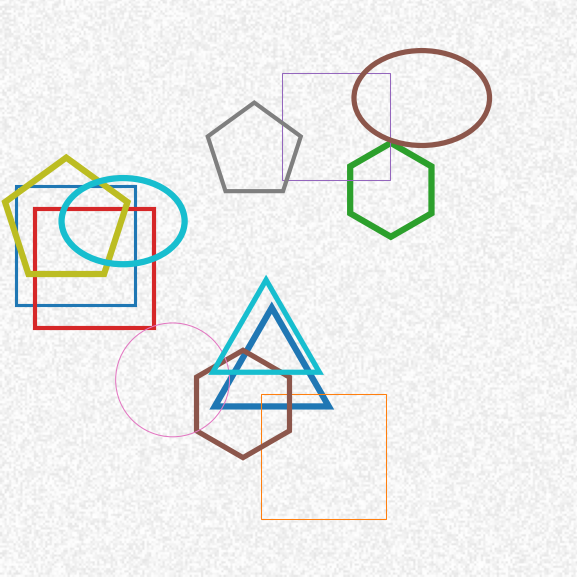[{"shape": "square", "thickness": 1.5, "radius": 0.52, "center": [0.132, 0.573]}, {"shape": "triangle", "thickness": 3, "radius": 0.57, "center": [0.471, 0.352]}, {"shape": "square", "thickness": 0.5, "radius": 0.54, "center": [0.56, 0.209]}, {"shape": "hexagon", "thickness": 3, "radius": 0.41, "center": [0.677, 0.67]}, {"shape": "square", "thickness": 2, "radius": 0.51, "center": [0.164, 0.534]}, {"shape": "square", "thickness": 0.5, "radius": 0.47, "center": [0.582, 0.78]}, {"shape": "oval", "thickness": 2.5, "radius": 0.59, "center": [0.73, 0.829]}, {"shape": "hexagon", "thickness": 2.5, "radius": 0.46, "center": [0.421, 0.3]}, {"shape": "circle", "thickness": 0.5, "radius": 0.49, "center": [0.299, 0.341]}, {"shape": "pentagon", "thickness": 2, "radius": 0.42, "center": [0.44, 0.737]}, {"shape": "pentagon", "thickness": 3, "radius": 0.56, "center": [0.115, 0.615]}, {"shape": "oval", "thickness": 3, "radius": 0.53, "center": [0.213, 0.616]}, {"shape": "triangle", "thickness": 2.5, "radius": 0.53, "center": [0.461, 0.408]}]